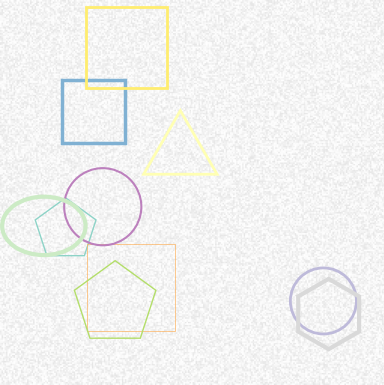[{"shape": "pentagon", "thickness": 1, "radius": 0.42, "center": [0.17, 0.403]}, {"shape": "triangle", "thickness": 2, "radius": 0.55, "center": [0.468, 0.603]}, {"shape": "circle", "thickness": 2, "radius": 0.43, "center": [0.84, 0.218]}, {"shape": "square", "thickness": 2.5, "radius": 0.41, "center": [0.242, 0.712]}, {"shape": "square", "thickness": 0.5, "radius": 0.57, "center": [0.34, 0.254]}, {"shape": "pentagon", "thickness": 1, "radius": 0.56, "center": [0.299, 0.212]}, {"shape": "hexagon", "thickness": 3, "radius": 0.46, "center": [0.854, 0.184]}, {"shape": "circle", "thickness": 1.5, "radius": 0.5, "center": [0.267, 0.463]}, {"shape": "oval", "thickness": 3, "radius": 0.54, "center": [0.114, 0.413]}, {"shape": "square", "thickness": 2, "radius": 0.53, "center": [0.329, 0.876]}]